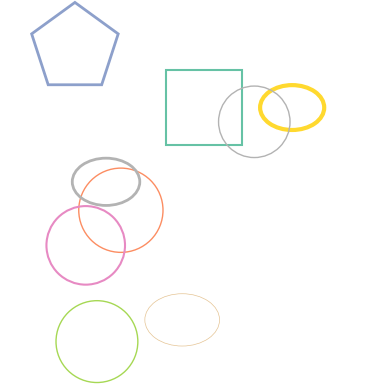[{"shape": "square", "thickness": 1.5, "radius": 0.49, "center": [0.53, 0.721]}, {"shape": "circle", "thickness": 1, "radius": 0.55, "center": [0.314, 0.454]}, {"shape": "pentagon", "thickness": 2, "radius": 0.59, "center": [0.195, 0.875]}, {"shape": "circle", "thickness": 1.5, "radius": 0.51, "center": [0.223, 0.363]}, {"shape": "circle", "thickness": 1, "radius": 0.53, "center": [0.252, 0.113]}, {"shape": "oval", "thickness": 3, "radius": 0.42, "center": [0.759, 0.721]}, {"shape": "oval", "thickness": 0.5, "radius": 0.49, "center": [0.473, 0.169]}, {"shape": "oval", "thickness": 2, "radius": 0.44, "center": [0.275, 0.528]}, {"shape": "circle", "thickness": 1, "radius": 0.46, "center": [0.661, 0.684]}]